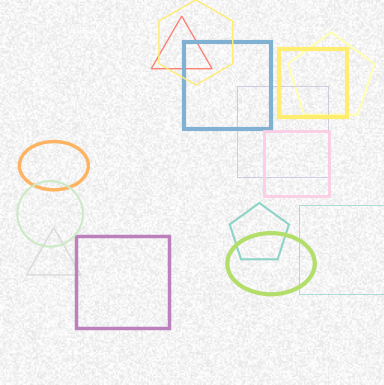[{"shape": "pentagon", "thickness": 1.5, "radius": 0.4, "center": [0.674, 0.392]}, {"shape": "square", "thickness": 0.5, "radius": 0.58, "center": [0.893, 0.352]}, {"shape": "pentagon", "thickness": 1.5, "radius": 0.59, "center": [0.86, 0.798]}, {"shape": "square", "thickness": 0.5, "radius": 0.59, "center": [0.733, 0.658]}, {"shape": "triangle", "thickness": 1, "radius": 0.46, "center": [0.472, 0.867]}, {"shape": "square", "thickness": 3, "radius": 0.57, "center": [0.59, 0.777]}, {"shape": "oval", "thickness": 2.5, "radius": 0.45, "center": [0.14, 0.57]}, {"shape": "oval", "thickness": 3, "radius": 0.57, "center": [0.704, 0.315]}, {"shape": "square", "thickness": 2, "radius": 0.42, "center": [0.77, 0.575]}, {"shape": "triangle", "thickness": 1, "radius": 0.41, "center": [0.139, 0.327]}, {"shape": "square", "thickness": 2.5, "radius": 0.6, "center": [0.318, 0.268]}, {"shape": "circle", "thickness": 1.5, "radius": 0.43, "center": [0.13, 0.445]}, {"shape": "square", "thickness": 3, "radius": 0.44, "center": [0.812, 0.784]}, {"shape": "hexagon", "thickness": 1, "radius": 0.55, "center": [0.509, 0.89]}]